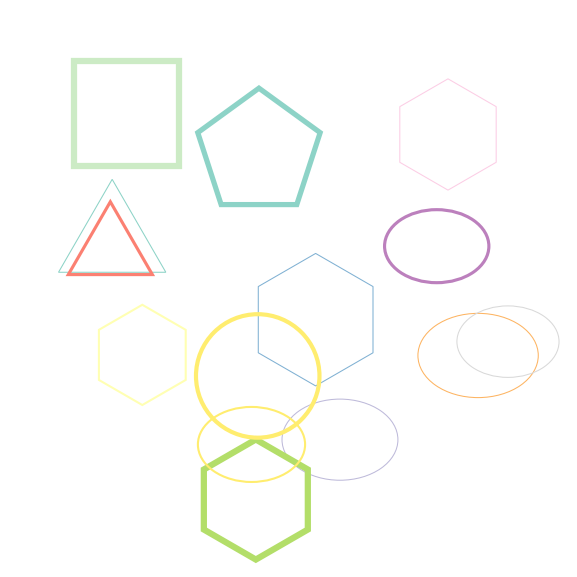[{"shape": "pentagon", "thickness": 2.5, "radius": 0.56, "center": [0.448, 0.735]}, {"shape": "triangle", "thickness": 0.5, "radius": 0.54, "center": [0.194, 0.581]}, {"shape": "hexagon", "thickness": 1, "radius": 0.43, "center": [0.246, 0.385]}, {"shape": "oval", "thickness": 0.5, "radius": 0.5, "center": [0.589, 0.238]}, {"shape": "triangle", "thickness": 1.5, "radius": 0.42, "center": [0.191, 0.566]}, {"shape": "hexagon", "thickness": 0.5, "radius": 0.57, "center": [0.547, 0.446]}, {"shape": "oval", "thickness": 0.5, "radius": 0.52, "center": [0.828, 0.384]}, {"shape": "hexagon", "thickness": 3, "radius": 0.52, "center": [0.443, 0.134]}, {"shape": "hexagon", "thickness": 0.5, "radius": 0.48, "center": [0.776, 0.766]}, {"shape": "oval", "thickness": 0.5, "radius": 0.44, "center": [0.88, 0.408]}, {"shape": "oval", "thickness": 1.5, "radius": 0.45, "center": [0.756, 0.573]}, {"shape": "square", "thickness": 3, "radius": 0.45, "center": [0.219, 0.802]}, {"shape": "circle", "thickness": 2, "radius": 0.53, "center": [0.446, 0.348]}, {"shape": "oval", "thickness": 1, "radius": 0.46, "center": [0.435, 0.23]}]